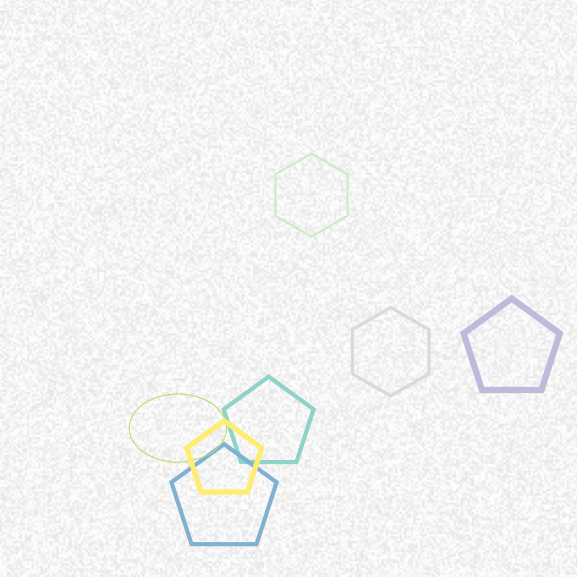[{"shape": "pentagon", "thickness": 2, "radius": 0.41, "center": [0.465, 0.265]}, {"shape": "pentagon", "thickness": 3, "radius": 0.44, "center": [0.886, 0.395]}, {"shape": "pentagon", "thickness": 2, "radius": 0.48, "center": [0.388, 0.134]}, {"shape": "oval", "thickness": 0.5, "radius": 0.42, "center": [0.308, 0.258]}, {"shape": "hexagon", "thickness": 1.5, "radius": 0.38, "center": [0.677, 0.39]}, {"shape": "hexagon", "thickness": 1, "radius": 0.36, "center": [0.539, 0.661]}, {"shape": "pentagon", "thickness": 2.5, "radius": 0.34, "center": [0.388, 0.202]}]